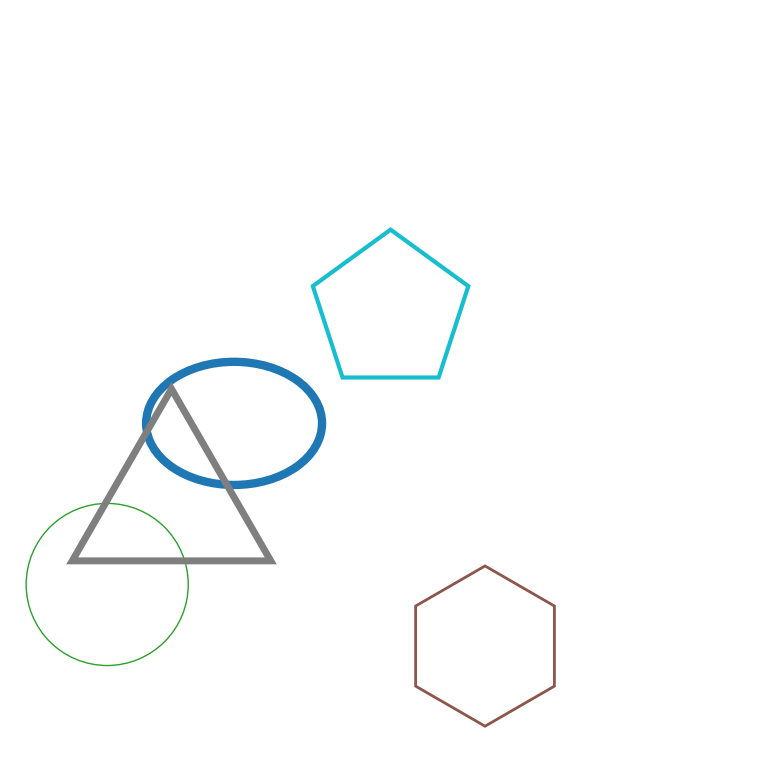[{"shape": "oval", "thickness": 3, "radius": 0.57, "center": [0.304, 0.45]}, {"shape": "circle", "thickness": 0.5, "radius": 0.53, "center": [0.139, 0.241]}, {"shape": "hexagon", "thickness": 1, "radius": 0.52, "center": [0.63, 0.161]}, {"shape": "triangle", "thickness": 2.5, "radius": 0.74, "center": [0.223, 0.346]}, {"shape": "pentagon", "thickness": 1.5, "radius": 0.53, "center": [0.507, 0.596]}]